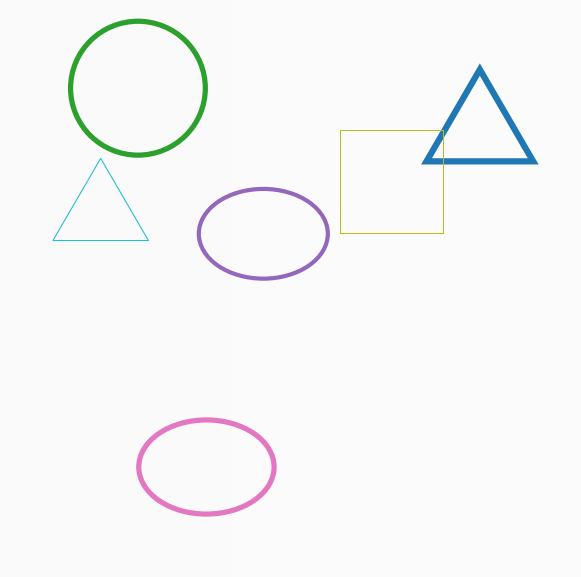[{"shape": "triangle", "thickness": 3, "radius": 0.53, "center": [0.826, 0.773]}, {"shape": "circle", "thickness": 2.5, "radius": 0.58, "center": [0.237, 0.846]}, {"shape": "oval", "thickness": 2, "radius": 0.55, "center": [0.453, 0.594]}, {"shape": "oval", "thickness": 2.5, "radius": 0.58, "center": [0.355, 0.19]}, {"shape": "square", "thickness": 0.5, "radius": 0.44, "center": [0.674, 0.685]}, {"shape": "triangle", "thickness": 0.5, "radius": 0.47, "center": [0.173, 0.63]}]